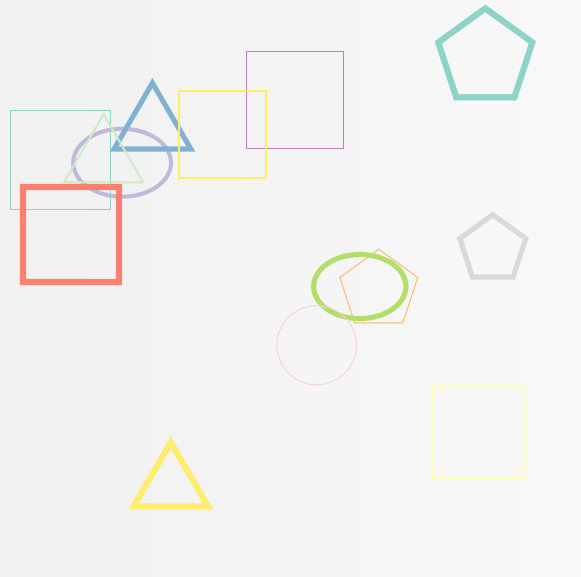[{"shape": "square", "thickness": 0.5, "radius": 0.43, "center": [0.103, 0.722]}, {"shape": "pentagon", "thickness": 3, "radius": 0.43, "center": [0.835, 0.899]}, {"shape": "square", "thickness": 1, "radius": 0.4, "center": [0.824, 0.25]}, {"shape": "oval", "thickness": 2, "radius": 0.42, "center": [0.21, 0.717]}, {"shape": "square", "thickness": 3, "radius": 0.41, "center": [0.122, 0.593]}, {"shape": "triangle", "thickness": 2.5, "radius": 0.38, "center": [0.262, 0.779]}, {"shape": "pentagon", "thickness": 0.5, "radius": 0.35, "center": [0.652, 0.497]}, {"shape": "oval", "thickness": 2.5, "radius": 0.4, "center": [0.619, 0.503]}, {"shape": "circle", "thickness": 0.5, "radius": 0.34, "center": [0.545, 0.401]}, {"shape": "pentagon", "thickness": 2.5, "radius": 0.3, "center": [0.848, 0.568]}, {"shape": "square", "thickness": 0.5, "radius": 0.42, "center": [0.507, 0.827]}, {"shape": "triangle", "thickness": 1, "radius": 0.39, "center": [0.178, 0.723]}, {"shape": "triangle", "thickness": 3, "radius": 0.37, "center": [0.294, 0.159]}, {"shape": "square", "thickness": 1, "radius": 0.37, "center": [0.382, 0.766]}]